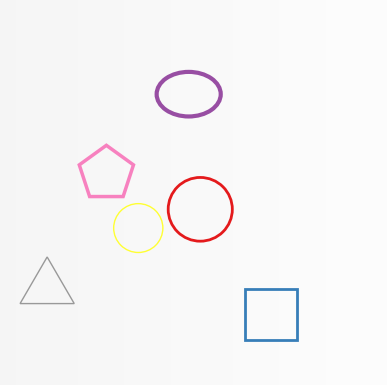[{"shape": "circle", "thickness": 2, "radius": 0.41, "center": [0.517, 0.456]}, {"shape": "square", "thickness": 2, "radius": 0.33, "center": [0.699, 0.184]}, {"shape": "oval", "thickness": 3, "radius": 0.41, "center": [0.487, 0.755]}, {"shape": "circle", "thickness": 1, "radius": 0.32, "center": [0.357, 0.408]}, {"shape": "pentagon", "thickness": 2.5, "radius": 0.37, "center": [0.275, 0.549]}, {"shape": "triangle", "thickness": 1, "radius": 0.4, "center": [0.122, 0.252]}]